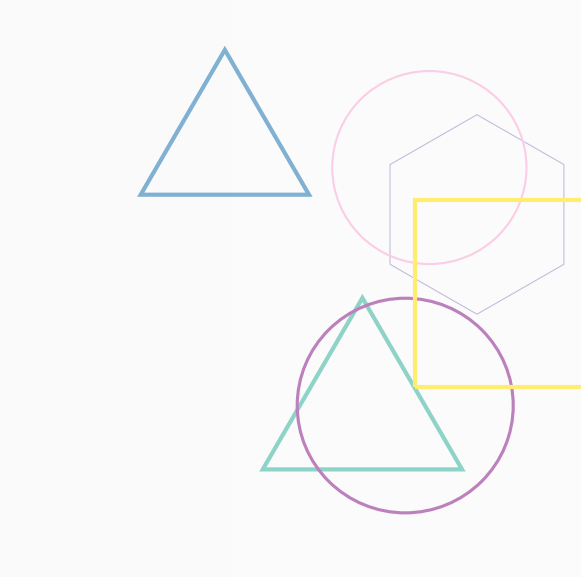[{"shape": "triangle", "thickness": 2, "radius": 0.99, "center": [0.623, 0.285]}, {"shape": "hexagon", "thickness": 0.5, "radius": 0.86, "center": [0.821, 0.628]}, {"shape": "triangle", "thickness": 2, "radius": 0.84, "center": [0.387, 0.746]}, {"shape": "circle", "thickness": 1, "radius": 0.84, "center": [0.739, 0.709]}, {"shape": "circle", "thickness": 1.5, "radius": 0.93, "center": [0.697, 0.297]}, {"shape": "square", "thickness": 2, "radius": 0.81, "center": [0.877, 0.49]}]